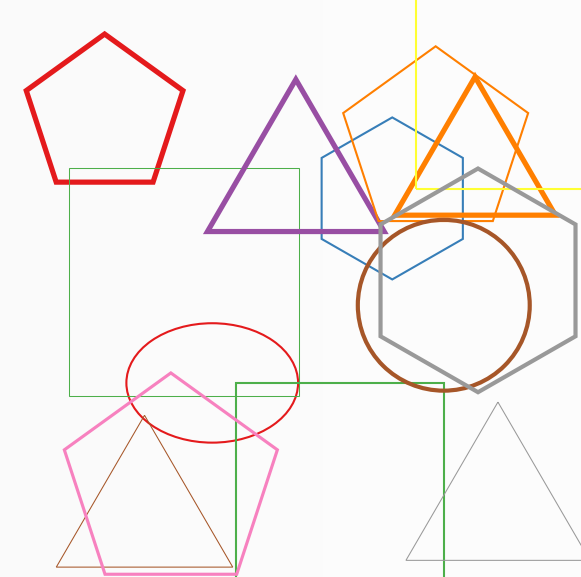[{"shape": "oval", "thickness": 1, "radius": 0.74, "center": [0.365, 0.336]}, {"shape": "pentagon", "thickness": 2.5, "radius": 0.71, "center": [0.18, 0.798]}, {"shape": "hexagon", "thickness": 1, "radius": 0.7, "center": [0.675, 0.656]}, {"shape": "square", "thickness": 1, "radius": 0.9, "center": [0.585, 0.157]}, {"shape": "square", "thickness": 0.5, "radius": 0.99, "center": [0.316, 0.511]}, {"shape": "triangle", "thickness": 2.5, "radius": 0.88, "center": [0.509, 0.686]}, {"shape": "triangle", "thickness": 2.5, "radius": 0.8, "center": [0.817, 0.706]}, {"shape": "pentagon", "thickness": 1, "radius": 0.84, "center": [0.75, 0.752]}, {"shape": "square", "thickness": 1, "radius": 0.9, "center": [0.896, 0.851]}, {"shape": "circle", "thickness": 2, "radius": 0.74, "center": [0.763, 0.471]}, {"shape": "triangle", "thickness": 0.5, "radius": 0.88, "center": [0.249, 0.105]}, {"shape": "pentagon", "thickness": 1.5, "radius": 0.96, "center": [0.294, 0.161]}, {"shape": "triangle", "thickness": 0.5, "radius": 0.91, "center": [0.857, 0.12]}, {"shape": "hexagon", "thickness": 2, "radius": 0.97, "center": [0.822, 0.514]}]